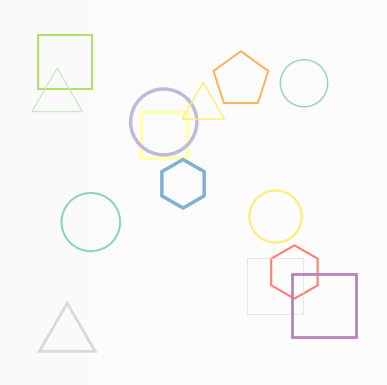[{"shape": "circle", "thickness": 1.5, "radius": 0.38, "center": [0.234, 0.423]}, {"shape": "circle", "thickness": 1, "radius": 0.31, "center": [0.785, 0.784]}, {"shape": "square", "thickness": 2.5, "radius": 0.3, "center": [0.423, 0.649]}, {"shape": "circle", "thickness": 2.5, "radius": 0.43, "center": [0.423, 0.683]}, {"shape": "hexagon", "thickness": 1.5, "radius": 0.35, "center": [0.76, 0.294]}, {"shape": "hexagon", "thickness": 2.5, "radius": 0.32, "center": [0.472, 0.523]}, {"shape": "pentagon", "thickness": 1.5, "radius": 0.37, "center": [0.622, 0.793]}, {"shape": "square", "thickness": 1.5, "radius": 0.35, "center": [0.169, 0.839]}, {"shape": "square", "thickness": 0.5, "radius": 0.36, "center": [0.709, 0.258]}, {"shape": "triangle", "thickness": 2, "radius": 0.42, "center": [0.174, 0.129]}, {"shape": "square", "thickness": 2, "radius": 0.41, "center": [0.836, 0.207]}, {"shape": "triangle", "thickness": 1, "radius": 0.38, "center": [0.148, 0.748]}, {"shape": "circle", "thickness": 1.5, "radius": 0.34, "center": [0.711, 0.438]}, {"shape": "triangle", "thickness": 1, "radius": 0.32, "center": [0.524, 0.722]}]